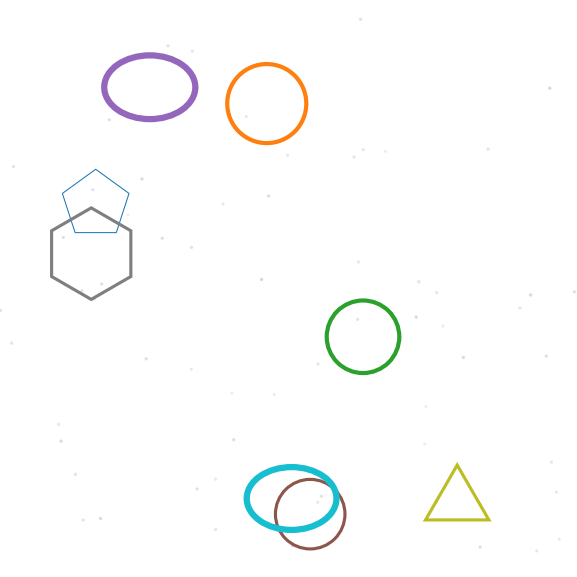[{"shape": "pentagon", "thickness": 0.5, "radius": 0.3, "center": [0.166, 0.645]}, {"shape": "circle", "thickness": 2, "radius": 0.34, "center": [0.462, 0.82]}, {"shape": "circle", "thickness": 2, "radius": 0.31, "center": [0.629, 0.416]}, {"shape": "oval", "thickness": 3, "radius": 0.39, "center": [0.259, 0.848]}, {"shape": "circle", "thickness": 1.5, "radius": 0.3, "center": [0.537, 0.109]}, {"shape": "hexagon", "thickness": 1.5, "radius": 0.4, "center": [0.158, 0.56]}, {"shape": "triangle", "thickness": 1.5, "radius": 0.32, "center": [0.792, 0.13]}, {"shape": "oval", "thickness": 3, "radius": 0.39, "center": [0.505, 0.136]}]